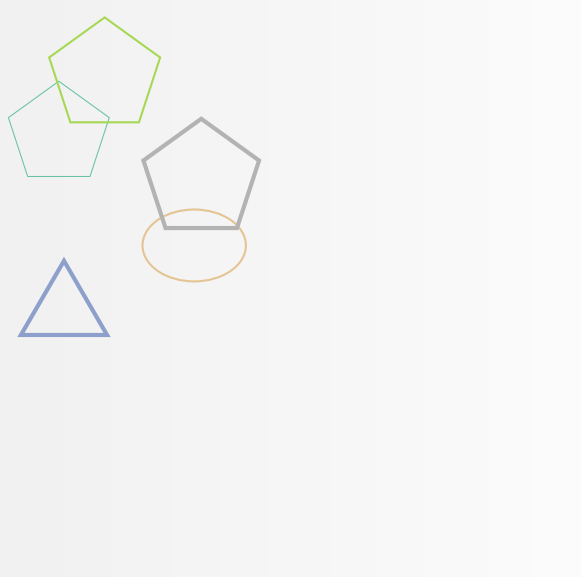[{"shape": "pentagon", "thickness": 0.5, "radius": 0.46, "center": [0.101, 0.767]}, {"shape": "triangle", "thickness": 2, "radius": 0.43, "center": [0.11, 0.462]}, {"shape": "pentagon", "thickness": 1, "radius": 0.5, "center": [0.18, 0.869]}, {"shape": "oval", "thickness": 1, "radius": 0.44, "center": [0.334, 0.574]}, {"shape": "pentagon", "thickness": 2, "radius": 0.52, "center": [0.346, 0.689]}]